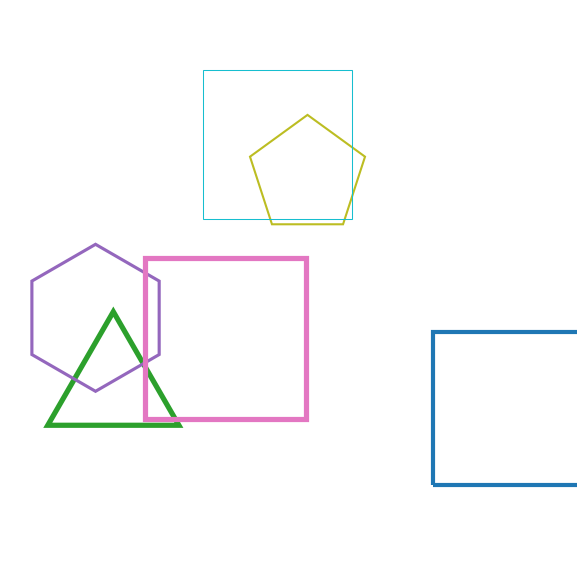[{"shape": "square", "thickness": 2, "radius": 0.66, "center": [0.883, 0.292]}, {"shape": "triangle", "thickness": 2.5, "radius": 0.66, "center": [0.196, 0.328]}, {"shape": "hexagon", "thickness": 1.5, "radius": 0.64, "center": [0.165, 0.449]}, {"shape": "square", "thickness": 2.5, "radius": 0.7, "center": [0.39, 0.413]}, {"shape": "pentagon", "thickness": 1, "radius": 0.52, "center": [0.532, 0.695]}, {"shape": "square", "thickness": 0.5, "radius": 0.64, "center": [0.481, 0.749]}]